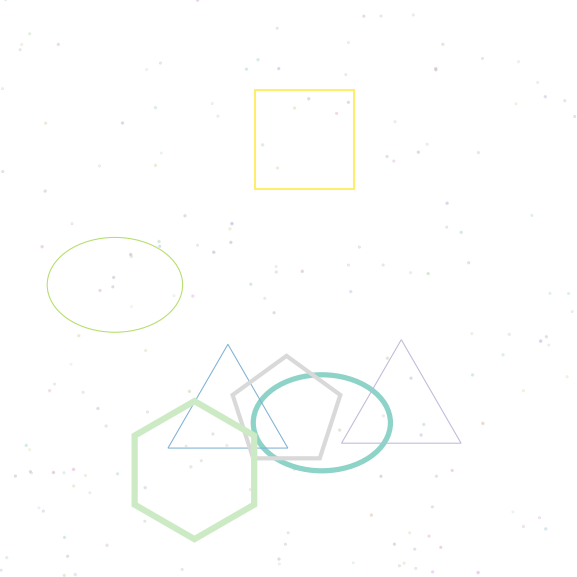[{"shape": "oval", "thickness": 2.5, "radius": 0.59, "center": [0.557, 0.267]}, {"shape": "triangle", "thickness": 0.5, "radius": 0.6, "center": [0.695, 0.291]}, {"shape": "triangle", "thickness": 0.5, "radius": 0.6, "center": [0.395, 0.283]}, {"shape": "oval", "thickness": 0.5, "radius": 0.59, "center": [0.199, 0.506]}, {"shape": "pentagon", "thickness": 2, "radius": 0.49, "center": [0.496, 0.285]}, {"shape": "hexagon", "thickness": 3, "radius": 0.6, "center": [0.337, 0.185]}, {"shape": "square", "thickness": 1, "radius": 0.43, "center": [0.528, 0.757]}]